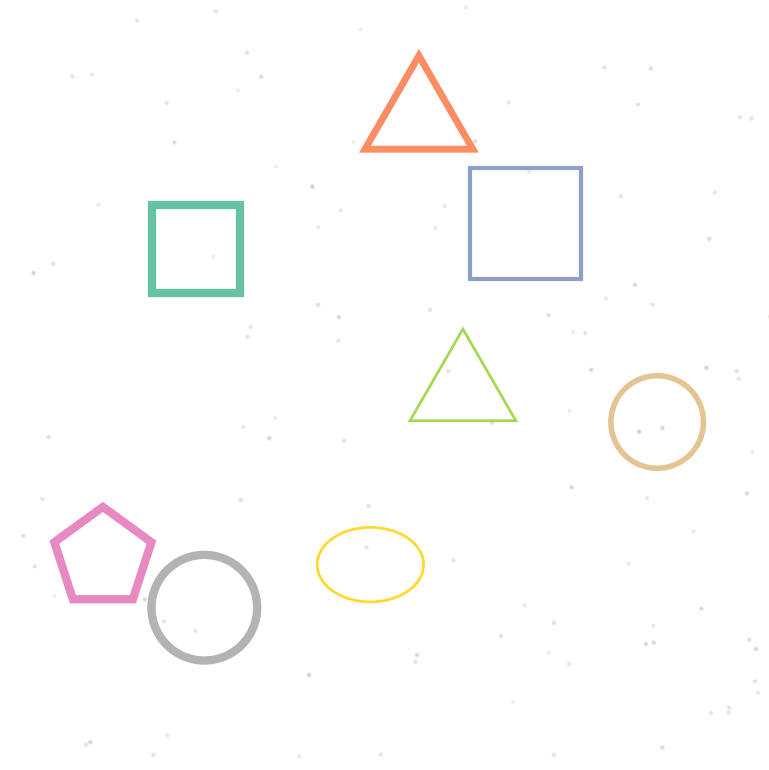[{"shape": "square", "thickness": 3, "radius": 0.29, "center": [0.255, 0.677]}, {"shape": "triangle", "thickness": 2.5, "radius": 0.4, "center": [0.544, 0.847]}, {"shape": "square", "thickness": 1.5, "radius": 0.36, "center": [0.683, 0.71]}, {"shape": "pentagon", "thickness": 3, "radius": 0.33, "center": [0.134, 0.275]}, {"shape": "triangle", "thickness": 1, "radius": 0.4, "center": [0.601, 0.493]}, {"shape": "oval", "thickness": 1, "radius": 0.35, "center": [0.481, 0.267]}, {"shape": "circle", "thickness": 2, "radius": 0.3, "center": [0.853, 0.452]}, {"shape": "circle", "thickness": 3, "radius": 0.34, "center": [0.265, 0.211]}]